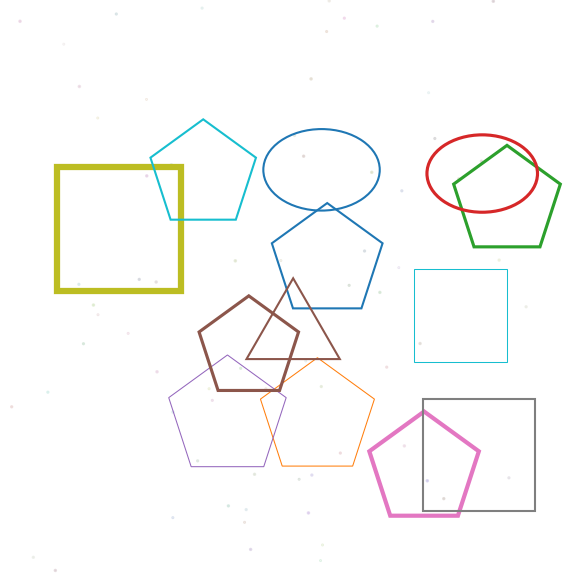[{"shape": "pentagon", "thickness": 1, "radius": 0.5, "center": [0.567, 0.547]}, {"shape": "oval", "thickness": 1, "radius": 0.5, "center": [0.557, 0.705]}, {"shape": "pentagon", "thickness": 0.5, "radius": 0.52, "center": [0.55, 0.276]}, {"shape": "pentagon", "thickness": 1.5, "radius": 0.49, "center": [0.878, 0.65]}, {"shape": "oval", "thickness": 1.5, "radius": 0.48, "center": [0.835, 0.699]}, {"shape": "pentagon", "thickness": 0.5, "radius": 0.53, "center": [0.394, 0.278]}, {"shape": "triangle", "thickness": 1, "radius": 0.47, "center": [0.508, 0.424]}, {"shape": "pentagon", "thickness": 1.5, "radius": 0.45, "center": [0.431, 0.396]}, {"shape": "pentagon", "thickness": 2, "radius": 0.5, "center": [0.734, 0.187]}, {"shape": "square", "thickness": 1, "radius": 0.49, "center": [0.829, 0.212]}, {"shape": "square", "thickness": 3, "radius": 0.54, "center": [0.206, 0.602]}, {"shape": "pentagon", "thickness": 1, "radius": 0.48, "center": [0.352, 0.696]}, {"shape": "square", "thickness": 0.5, "radius": 0.4, "center": [0.798, 0.453]}]